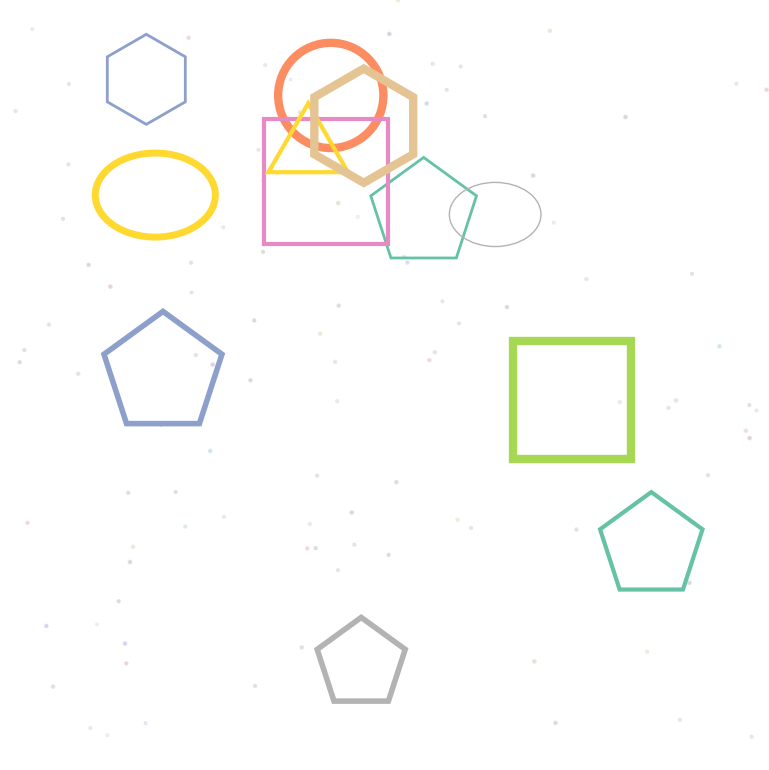[{"shape": "pentagon", "thickness": 1.5, "radius": 0.35, "center": [0.846, 0.291]}, {"shape": "pentagon", "thickness": 1, "radius": 0.36, "center": [0.55, 0.723]}, {"shape": "circle", "thickness": 3, "radius": 0.34, "center": [0.43, 0.876]}, {"shape": "hexagon", "thickness": 1, "radius": 0.29, "center": [0.19, 0.897]}, {"shape": "pentagon", "thickness": 2, "radius": 0.4, "center": [0.212, 0.515]}, {"shape": "square", "thickness": 1.5, "radius": 0.4, "center": [0.423, 0.764]}, {"shape": "square", "thickness": 3, "radius": 0.38, "center": [0.743, 0.481]}, {"shape": "oval", "thickness": 2.5, "radius": 0.39, "center": [0.202, 0.747]}, {"shape": "triangle", "thickness": 1.5, "radius": 0.3, "center": [0.4, 0.806]}, {"shape": "hexagon", "thickness": 3, "radius": 0.37, "center": [0.472, 0.837]}, {"shape": "oval", "thickness": 0.5, "radius": 0.3, "center": [0.643, 0.721]}, {"shape": "pentagon", "thickness": 2, "radius": 0.3, "center": [0.469, 0.138]}]